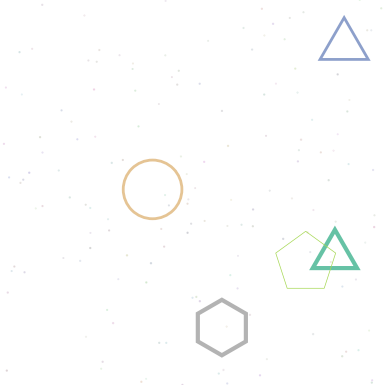[{"shape": "triangle", "thickness": 3, "radius": 0.33, "center": [0.87, 0.337]}, {"shape": "triangle", "thickness": 2, "radius": 0.36, "center": [0.894, 0.882]}, {"shape": "pentagon", "thickness": 0.5, "radius": 0.41, "center": [0.794, 0.317]}, {"shape": "circle", "thickness": 2, "radius": 0.38, "center": [0.396, 0.508]}, {"shape": "hexagon", "thickness": 3, "radius": 0.36, "center": [0.576, 0.149]}]